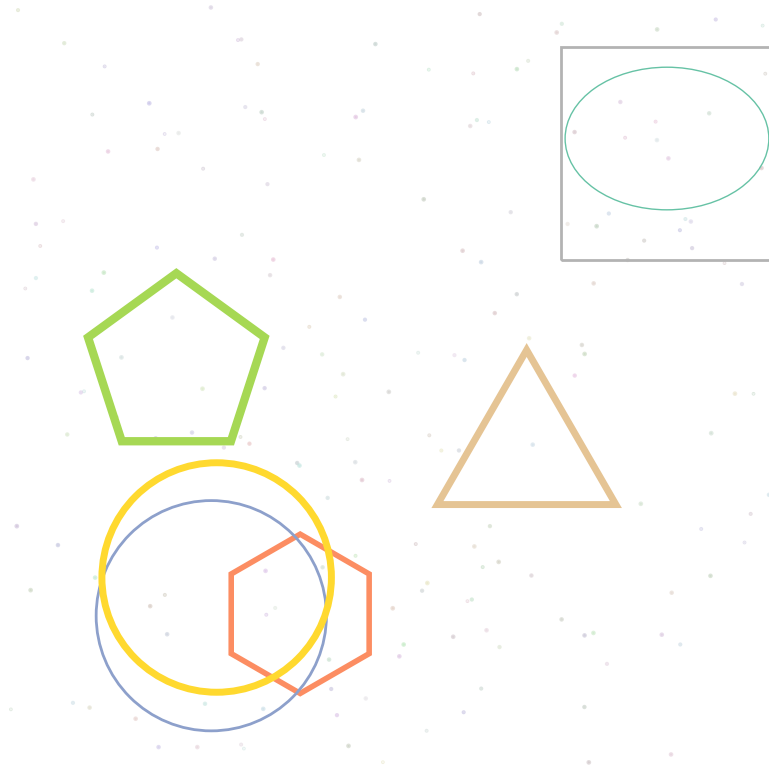[{"shape": "oval", "thickness": 0.5, "radius": 0.66, "center": [0.866, 0.82]}, {"shape": "hexagon", "thickness": 2, "radius": 0.52, "center": [0.39, 0.203]}, {"shape": "circle", "thickness": 1, "radius": 0.75, "center": [0.274, 0.2]}, {"shape": "pentagon", "thickness": 3, "radius": 0.6, "center": [0.229, 0.525]}, {"shape": "circle", "thickness": 2.5, "radius": 0.75, "center": [0.281, 0.25]}, {"shape": "triangle", "thickness": 2.5, "radius": 0.67, "center": [0.684, 0.412]}, {"shape": "square", "thickness": 1, "radius": 0.69, "center": [0.867, 0.801]}]